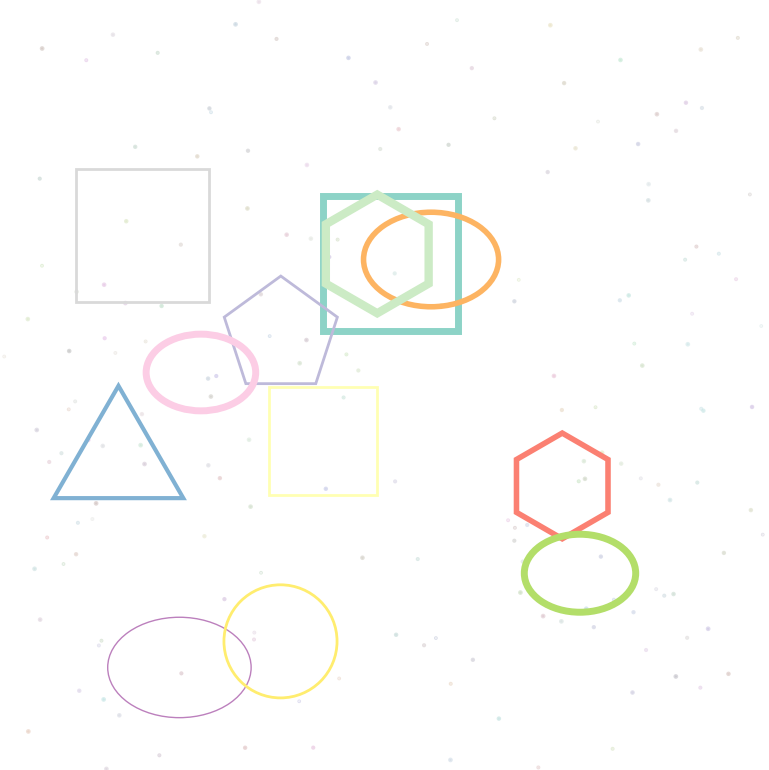[{"shape": "square", "thickness": 2.5, "radius": 0.44, "center": [0.507, 0.658]}, {"shape": "square", "thickness": 1, "radius": 0.35, "center": [0.419, 0.427]}, {"shape": "pentagon", "thickness": 1, "radius": 0.39, "center": [0.365, 0.564]}, {"shape": "hexagon", "thickness": 2, "radius": 0.34, "center": [0.73, 0.369]}, {"shape": "triangle", "thickness": 1.5, "radius": 0.49, "center": [0.154, 0.402]}, {"shape": "oval", "thickness": 2, "radius": 0.44, "center": [0.56, 0.663]}, {"shape": "oval", "thickness": 2.5, "radius": 0.36, "center": [0.753, 0.256]}, {"shape": "oval", "thickness": 2.5, "radius": 0.36, "center": [0.261, 0.516]}, {"shape": "square", "thickness": 1, "radius": 0.43, "center": [0.185, 0.694]}, {"shape": "oval", "thickness": 0.5, "radius": 0.47, "center": [0.233, 0.133]}, {"shape": "hexagon", "thickness": 3, "radius": 0.39, "center": [0.49, 0.67]}, {"shape": "circle", "thickness": 1, "radius": 0.37, "center": [0.364, 0.167]}]